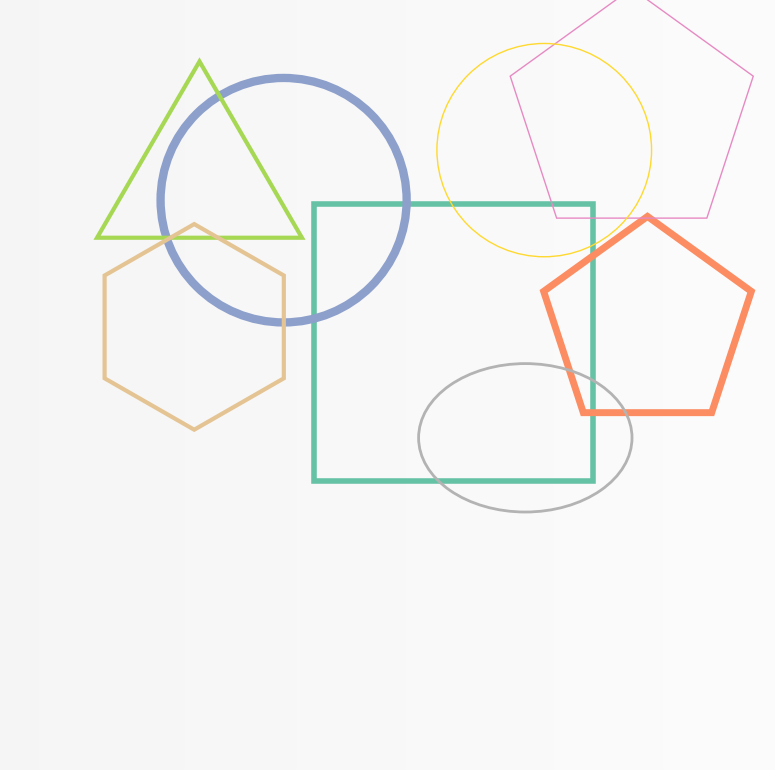[{"shape": "square", "thickness": 2, "radius": 0.9, "center": [0.585, 0.555]}, {"shape": "pentagon", "thickness": 2.5, "radius": 0.7, "center": [0.835, 0.578]}, {"shape": "circle", "thickness": 3, "radius": 0.79, "center": [0.366, 0.74]}, {"shape": "pentagon", "thickness": 0.5, "radius": 0.82, "center": [0.815, 0.85]}, {"shape": "triangle", "thickness": 1.5, "radius": 0.76, "center": [0.257, 0.768]}, {"shape": "circle", "thickness": 0.5, "radius": 0.69, "center": [0.702, 0.805]}, {"shape": "hexagon", "thickness": 1.5, "radius": 0.67, "center": [0.251, 0.575]}, {"shape": "oval", "thickness": 1, "radius": 0.69, "center": [0.678, 0.431]}]